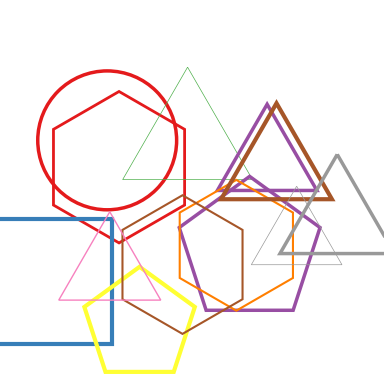[{"shape": "hexagon", "thickness": 2, "radius": 0.98, "center": [0.309, 0.566]}, {"shape": "circle", "thickness": 2.5, "radius": 0.9, "center": [0.278, 0.635]}, {"shape": "square", "thickness": 3, "radius": 0.81, "center": [0.128, 0.269]}, {"shape": "triangle", "thickness": 0.5, "radius": 0.97, "center": [0.487, 0.631]}, {"shape": "pentagon", "thickness": 2.5, "radius": 0.96, "center": [0.648, 0.35]}, {"shape": "triangle", "thickness": 2.5, "radius": 0.75, "center": [0.694, 0.58]}, {"shape": "hexagon", "thickness": 1.5, "radius": 0.85, "center": [0.614, 0.363]}, {"shape": "pentagon", "thickness": 3, "radius": 0.75, "center": [0.363, 0.156]}, {"shape": "hexagon", "thickness": 1.5, "radius": 0.9, "center": [0.474, 0.313]}, {"shape": "triangle", "thickness": 3, "radius": 0.83, "center": [0.718, 0.566]}, {"shape": "triangle", "thickness": 1, "radius": 0.76, "center": [0.285, 0.297]}, {"shape": "triangle", "thickness": 2.5, "radius": 0.86, "center": [0.876, 0.427]}, {"shape": "triangle", "thickness": 0.5, "radius": 0.68, "center": [0.771, 0.38]}]